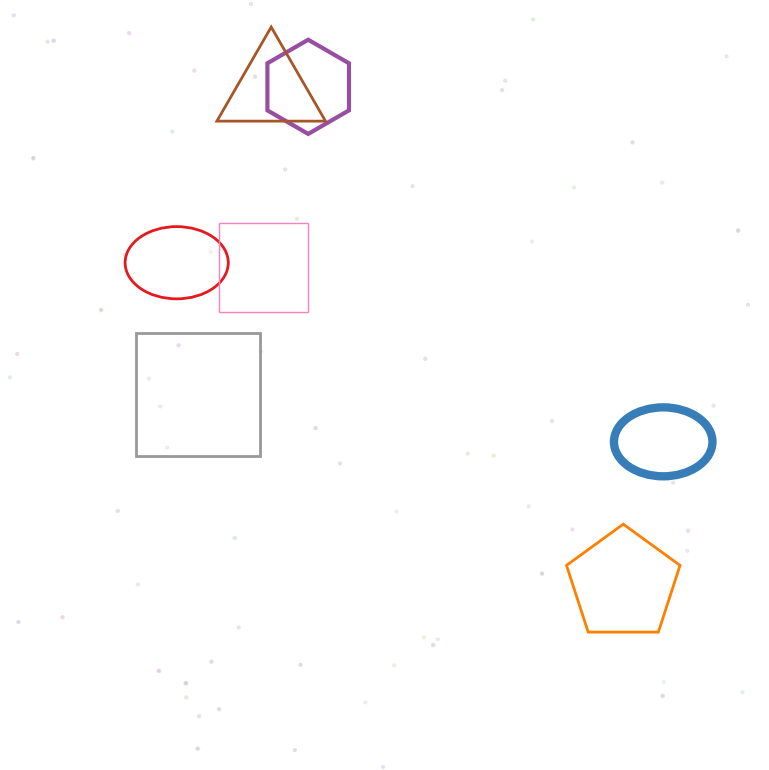[{"shape": "oval", "thickness": 1, "radius": 0.33, "center": [0.229, 0.659]}, {"shape": "oval", "thickness": 3, "radius": 0.32, "center": [0.861, 0.426]}, {"shape": "hexagon", "thickness": 1.5, "radius": 0.31, "center": [0.4, 0.887]}, {"shape": "pentagon", "thickness": 1, "radius": 0.39, "center": [0.809, 0.242]}, {"shape": "triangle", "thickness": 1, "radius": 0.41, "center": [0.352, 0.883]}, {"shape": "square", "thickness": 0.5, "radius": 0.29, "center": [0.342, 0.653]}, {"shape": "square", "thickness": 1, "radius": 0.4, "center": [0.257, 0.488]}]